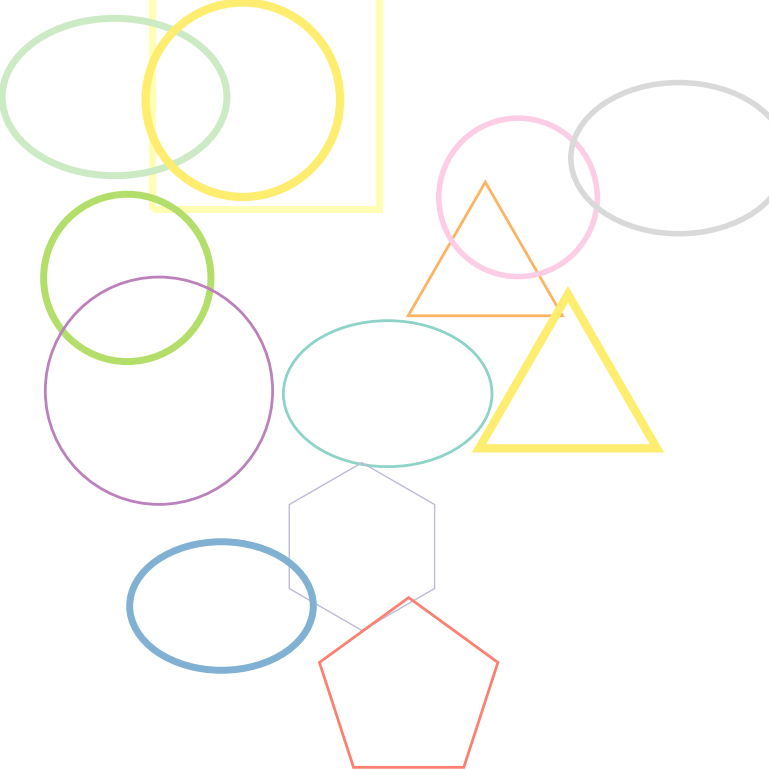[{"shape": "oval", "thickness": 1, "radius": 0.68, "center": [0.503, 0.489]}, {"shape": "square", "thickness": 2.5, "radius": 0.74, "center": [0.344, 0.877]}, {"shape": "hexagon", "thickness": 0.5, "radius": 0.54, "center": [0.47, 0.29]}, {"shape": "pentagon", "thickness": 1, "radius": 0.61, "center": [0.531, 0.102]}, {"shape": "oval", "thickness": 2.5, "radius": 0.6, "center": [0.288, 0.213]}, {"shape": "triangle", "thickness": 1, "radius": 0.58, "center": [0.63, 0.648]}, {"shape": "circle", "thickness": 2.5, "radius": 0.54, "center": [0.165, 0.639]}, {"shape": "circle", "thickness": 2, "radius": 0.51, "center": [0.673, 0.744]}, {"shape": "oval", "thickness": 2, "radius": 0.7, "center": [0.882, 0.795]}, {"shape": "circle", "thickness": 1, "radius": 0.74, "center": [0.206, 0.493]}, {"shape": "oval", "thickness": 2.5, "radius": 0.73, "center": [0.149, 0.874]}, {"shape": "triangle", "thickness": 3, "radius": 0.67, "center": [0.738, 0.484]}, {"shape": "circle", "thickness": 3, "radius": 0.63, "center": [0.315, 0.87]}]